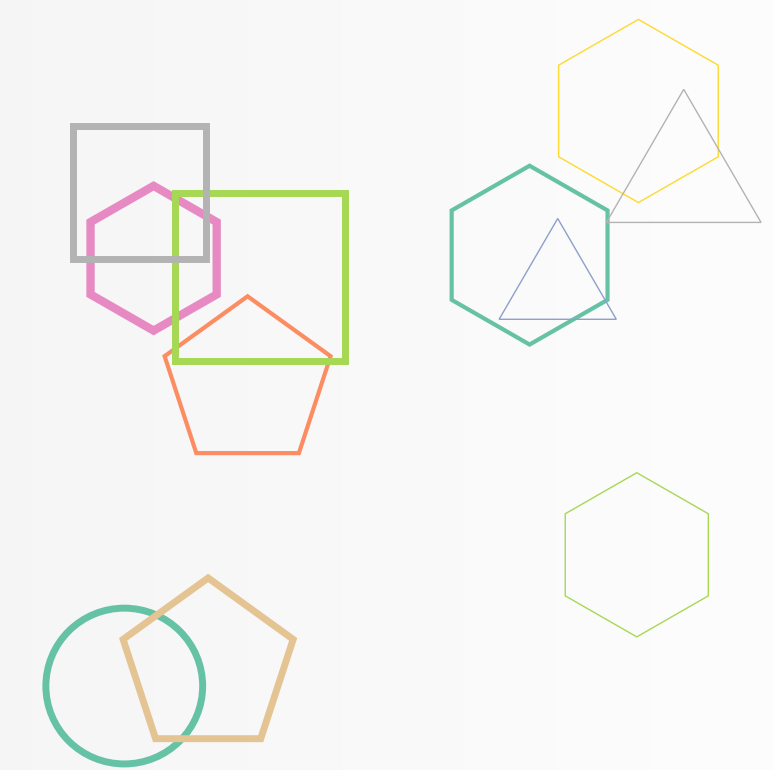[{"shape": "hexagon", "thickness": 1.5, "radius": 0.58, "center": [0.683, 0.669]}, {"shape": "circle", "thickness": 2.5, "radius": 0.51, "center": [0.16, 0.109]}, {"shape": "pentagon", "thickness": 1.5, "radius": 0.56, "center": [0.319, 0.503]}, {"shape": "triangle", "thickness": 0.5, "radius": 0.44, "center": [0.72, 0.629]}, {"shape": "hexagon", "thickness": 3, "radius": 0.47, "center": [0.198, 0.665]}, {"shape": "square", "thickness": 2.5, "radius": 0.55, "center": [0.335, 0.641]}, {"shape": "hexagon", "thickness": 0.5, "radius": 0.53, "center": [0.822, 0.279]}, {"shape": "hexagon", "thickness": 0.5, "radius": 0.59, "center": [0.824, 0.856]}, {"shape": "pentagon", "thickness": 2.5, "radius": 0.58, "center": [0.269, 0.134]}, {"shape": "triangle", "thickness": 0.5, "radius": 0.58, "center": [0.882, 0.769]}, {"shape": "square", "thickness": 2.5, "radius": 0.43, "center": [0.18, 0.75]}]